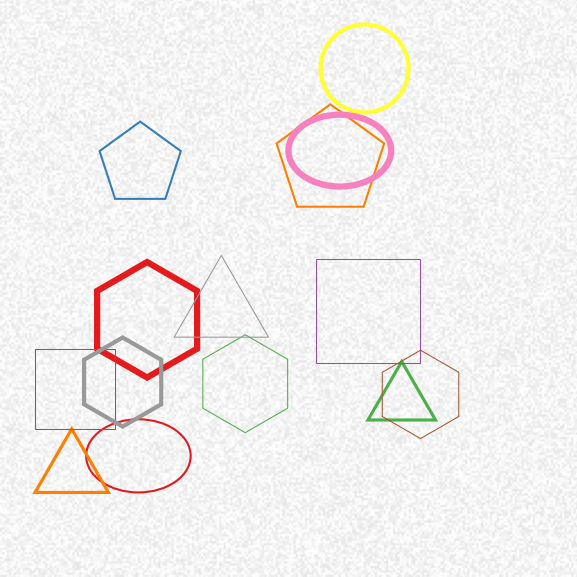[{"shape": "oval", "thickness": 1, "radius": 0.45, "center": [0.24, 0.21]}, {"shape": "hexagon", "thickness": 3, "radius": 0.5, "center": [0.255, 0.445]}, {"shape": "pentagon", "thickness": 1, "radius": 0.37, "center": [0.243, 0.715]}, {"shape": "triangle", "thickness": 1.5, "radius": 0.34, "center": [0.696, 0.306]}, {"shape": "hexagon", "thickness": 0.5, "radius": 0.42, "center": [0.425, 0.335]}, {"shape": "square", "thickness": 0.5, "radius": 0.45, "center": [0.637, 0.461]}, {"shape": "pentagon", "thickness": 1, "radius": 0.49, "center": [0.572, 0.72]}, {"shape": "triangle", "thickness": 1.5, "radius": 0.37, "center": [0.124, 0.183]}, {"shape": "circle", "thickness": 2, "radius": 0.38, "center": [0.631, 0.881]}, {"shape": "square", "thickness": 0.5, "radius": 0.35, "center": [0.13, 0.325]}, {"shape": "hexagon", "thickness": 0.5, "radius": 0.38, "center": [0.728, 0.316]}, {"shape": "oval", "thickness": 3, "radius": 0.44, "center": [0.588, 0.738]}, {"shape": "hexagon", "thickness": 2, "radius": 0.39, "center": [0.212, 0.338]}, {"shape": "triangle", "thickness": 0.5, "radius": 0.47, "center": [0.383, 0.462]}]